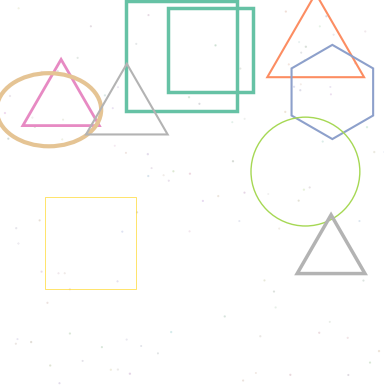[{"shape": "square", "thickness": 2.5, "radius": 0.72, "center": [0.471, 0.854]}, {"shape": "square", "thickness": 2.5, "radius": 0.55, "center": [0.546, 0.87]}, {"shape": "triangle", "thickness": 1.5, "radius": 0.73, "center": [0.82, 0.872]}, {"shape": "hexagon", "thickness": 1.5, "radius": 0.61, "center": [0.863, 0.761]}, {"shape": "triangle", "thickness": 2, "radius": 0.57, "center": [0.159, 0.731]}, {"shape": "circle", "thickness": 1, "radius": 0.71, "center": [0.793, 0.554]}, {"shape": "square", "thickness": 0.5, "radius": 0.6, "center": [0.235, 0.369]}, {"shape": "oval", "thickness": 3, "radius": 0.68, "center": [0.127, 0.715]}, {"shape": "triangle", "thickness": 2.5, "radius": 0.51, "center": [0.86, 0.34]}, {"shape": "triangle", "thickness": 1.5, "radius": 0.61, "center": [0.329, 0.712]}]